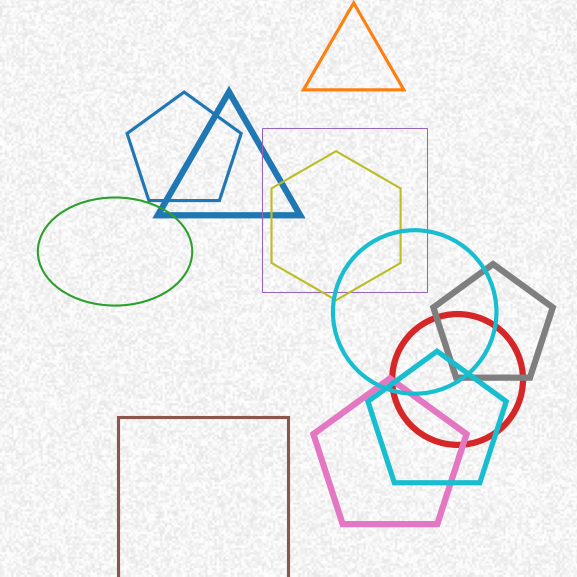[{"shape": "pentagon", "thickness": 1.5, "radius": 0.52, "center": [0.319, 0.736]}, {"shape": "triangle", "thickness": 3, "radius": 0.71, "center": [0.397, 0.698]}, {"shape": "triangle", "thickness": 1.5, "radius": 0.5, "center": [0.612, 0.894]}, {"shape": "oval", "thickness": 1, "radius": 0.67, "center": [0.199, 0.564]}, {"shape": "circle", "thickness": 3, "radius": 0.57, "center": [0.792, 0.342]}, {"shape": "square", "thickness": 0.5, "radius": 0.71, "center": [0.596, 0.635]}, {"shape": "square", "thickness": 1.5, "radius": 0.74, "center": [0.352, 0.13]}, {"shape": "pentagon", "thickness": 3, "radius": 0.7, "center": [0.675, 0.204]}, {"shape": "pentagon", "thickness": 3, "radius": 0.54, "center": [0.854, 0.433]}, {"shape": "hexagon", "thickness": 1, "radius": 0.65, "center": [0.582, 0.608]}, {"shape": "pentagon", "thickness": 2.5, "radius": 0.63, "center": [0.757, 0.265]}, {"shape": "circle", "thickness": 2, "radius": 0.71, "center": [0.718, 0.459]}]